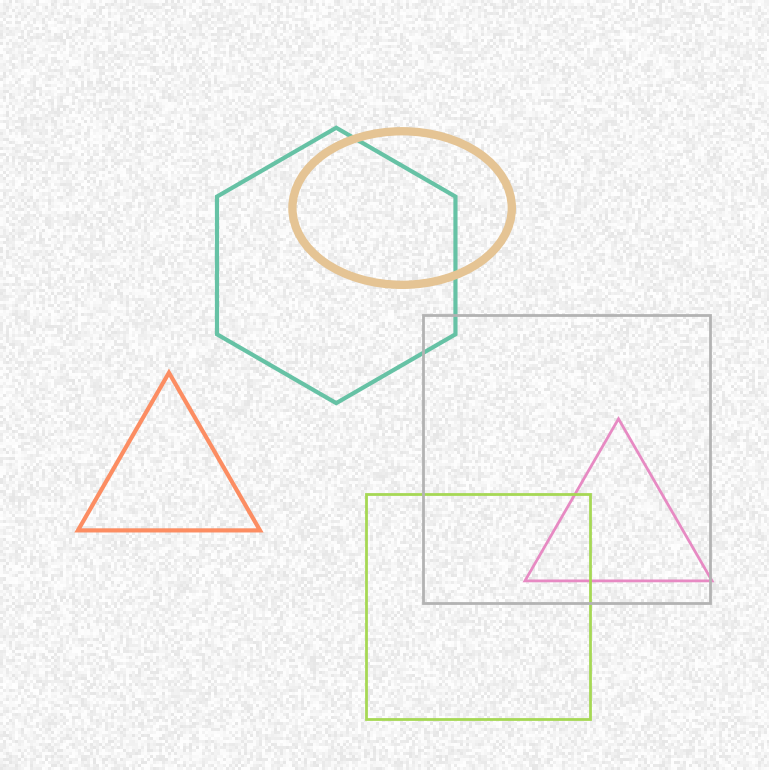[{"shape": "hexagon", "thickness": 1.5, "radius": 0.89, "center": [0.437, 0.655]}, {"shape": "triangle", "thickness": 1.5, "radius": 0.68, "center": [0.219, 0.379]}, {"shape": "triangle", "thickness": 1, "radius": 0.7, "center": [0.803, 0.316]}, {"shape": "square", "thickness": 1, "radius": 0.73, "center": [0.621, 0.212]}, {"shape": "oval", "thickness": 3, "radius": 0.71, "center": [0.522, 0.73]}, {"shape": "square", "thickness": 1, "radius": 0.93, "center": [0.736, 0.403]}]